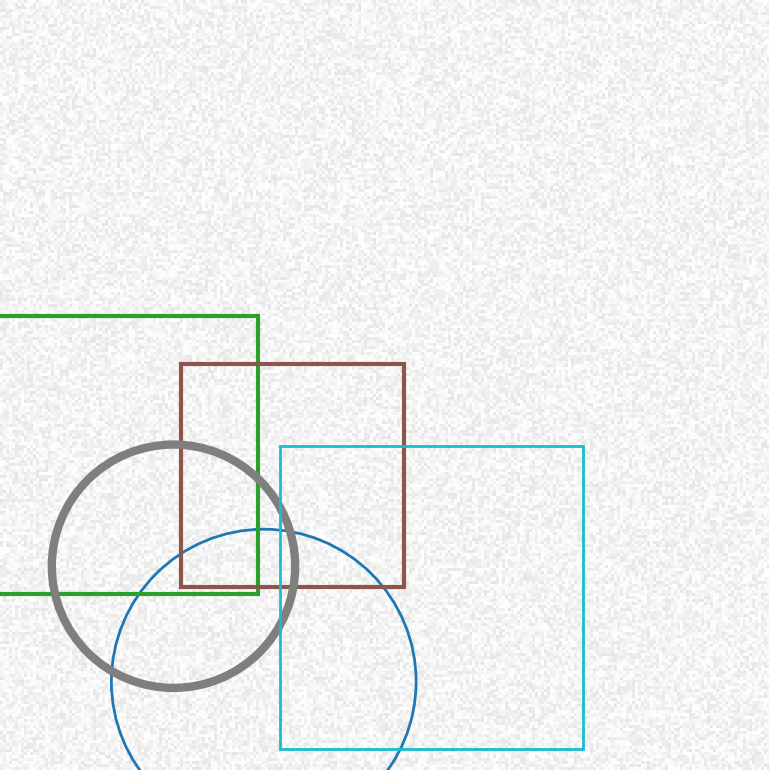[{"shape": "circle", "thickness": 1, "radius": 0.99, "center": [0.343, 0.115]}, {"shape": "square", "thickness": 1.5, "radius": 0.9, "center": [0.155, 0.409]}, {"shape": "square", "thickness": 1.5, "radius": 0.72, "center": [0.38, 0.382]}, {"shape": "circle", "thickness": 3, "radius": 0.79, "center": [0.225, 0.265]}, {"shape": "square", "thickness": 1, "radius": 0.99, "center": [0.56, 0.224]}]